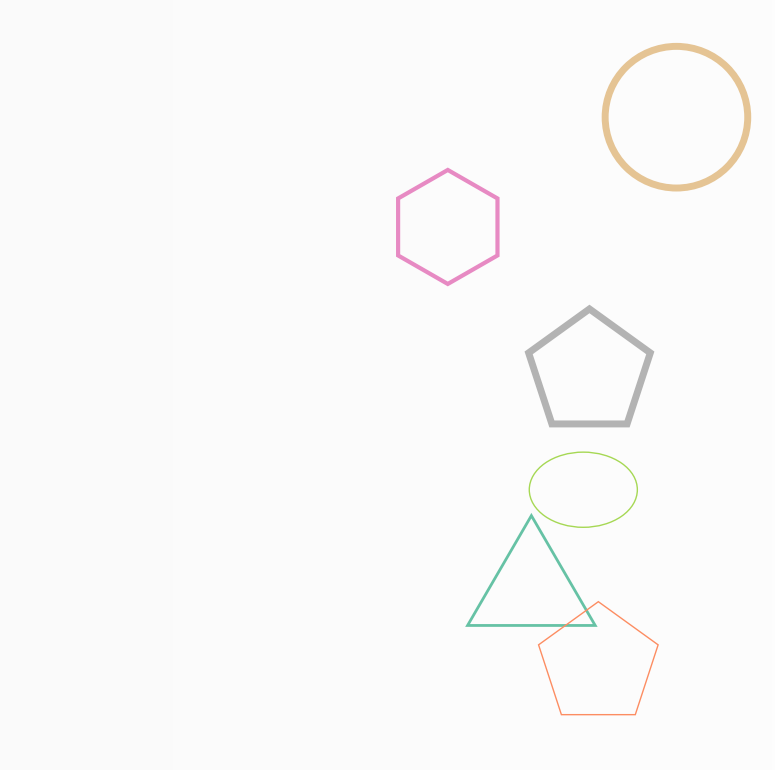[{"shape": "triangle", "thickness": 1, "radius": 0.48, "center": [0.686, 0.235]}, {"shape": "pentagon", "thickness": 0.5, "radius": 0.41, "center": [0.772, 0.137]}, {"shape": "hexagon", "thickness": 1.5, "radius": 0.37, "center": [0.578, 0.705]}, {"shape": "oval", "thickness": 0.5, "radius": 0.35, "center": [0.753, 0.364]}, {"shape": "circle", "thickness": 2.5, "radius": 0.46, "center": [0.873, 0.848]}, {"shape": "pentagon", "thickness": 2.5, "radius": 0.41, "center": [0.761, 0.516]}]